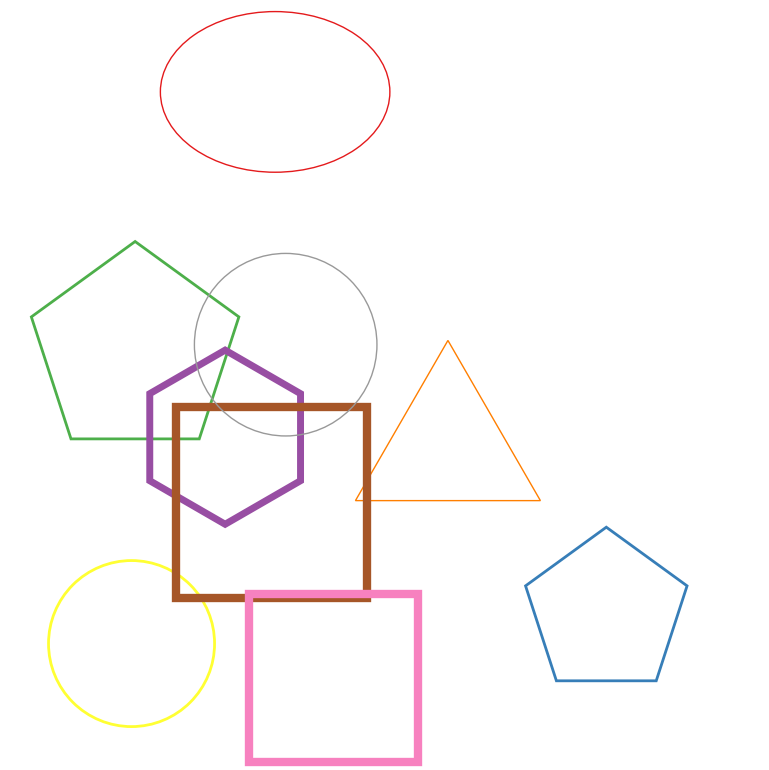[{"shape": "oval", "thickness": 0.5, "radius": 0.75, "center": [0.357, 0.881]}, {"shape": "pentagon", "thickness": 1, "radius": 0.55, "center": [0.787, 0.205]}, {"shape": "pentagon", "thickness": 1, "radius": 0.71, "center": [0.175, 0.545]}, {"shape": "hexagon", "thickness": 2.5, "radius": 0.57, "center": [0.292, 0.432]}, {"shape": "triangle", "thickness": 0.5, "radius": 0.69, "center": [0.582, 0.419]}, {"shape": "circle", "thickness": 1, "radius": 0.54, "center": [0.171, 0.164]}, {"shape": "square", "thickness": 3, "radius": 0.62, "center": [0.352, 0.347]}, {"shape": "square", "thickness": 3, "radius": 0.55, "center": [0.433, 0.119]}, {"shape": "circle", "thickness": 0.5, "radius": 0.59, "center": [0.371, 0.552]}]